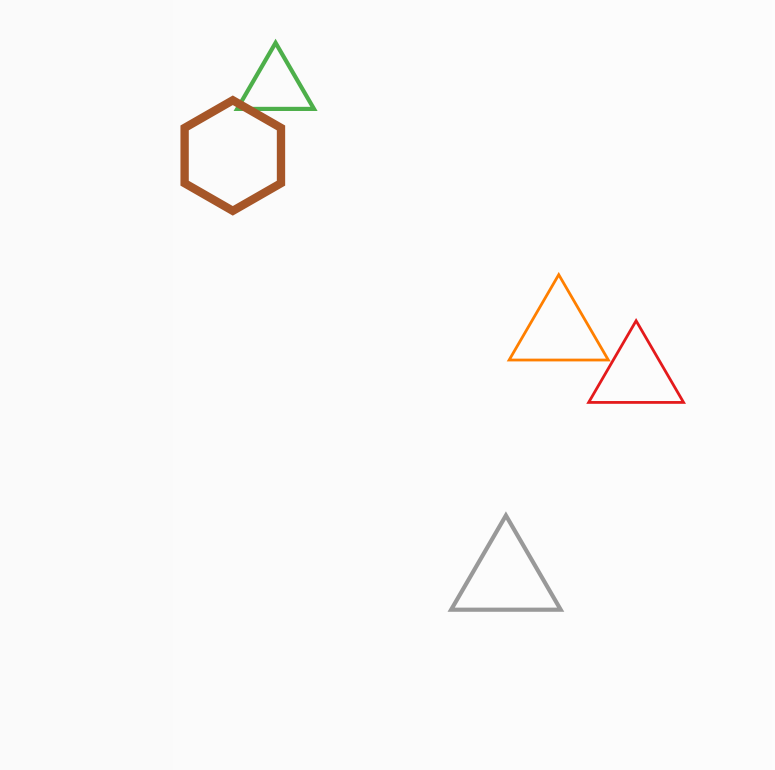[{"shape": "triangle", "thickness": 1, "radius": 0.35, "center": [0.821, 0.513]}, {"shape": "triangle", "thickness": 1.5, "radius": 0.29, "center": [0.356, 0.887]}, {"shape": "triangle", "thickness": 1, "radius": 0.37, "center": [0.721, 0.569]}, {"shape": "hexagon", "thickness": 3, "radius": 0.36, "center": [0.3, 0.798]}, {"shape": "triangle", "thickness": 1.5, "radius": 0.41, "center": [0.653, 0.249]}]